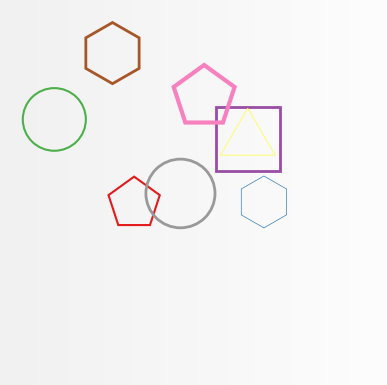[{"shape": "pentagon", "thickness": 1.5, "radius": 0.35, "center": [0.346, 0.472]}, {"shape": "hexagon", "thickness": 0.5, "radius": 0.34, "center": [0.681, 0.476]}, {"shape": "circle", "thickness": 1.5, "radius": 0.41, "center": [0.14, 0.69]}, {"shape": "square", "thickness": 2, "radius": 0.41, "center": [0.64, 0.639]}, {"shape": "triangle", "thickness": 0.5, "radius": 0.41, "center": [0.639, 0.638]}, {"shape": "hexagon", "thickness": 2, "radius": 0.4, "center": [0.29, 0.862]}, {"shape": "pentagon", "thickness": 3, "radius": 0.41, "center": [0.527, 0.749]}, {"shape": "circle", "thickness": 2, "radius": 0.45, "center": [0.466, 0.497]}]